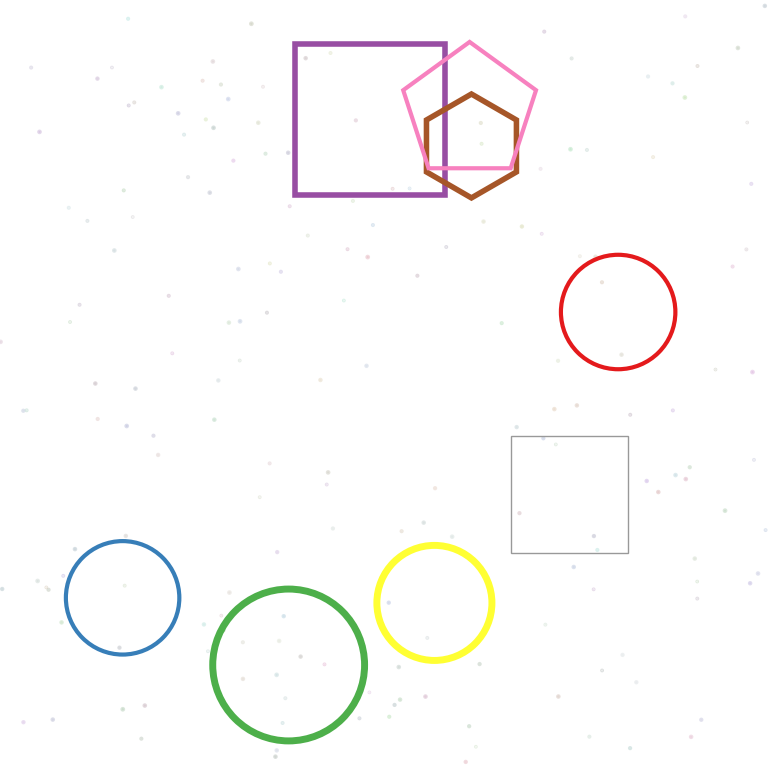[{"shape": "circle", "thickness": 1.5, "radius": 0.37, "center": [0.803, 0.595]}, {"shape": "circle", "thickness": 1.5, "radius": 0.37, "center": [0.159, 0.224]}, {"shape": "circle", "thickness": 2.5, "radius": 0.49, "center": [0.375, 0.136]}, {"shape": "square", "thickness": 2, "radius": 0.49, "center": [0.48, 0.845]}, {"shape": "circle", "thickness": 2.5, "radius": 0.37, "center": [0.564, 0.217]}, {"shape": "hexagon", "thickness": 2, "radius": 0.34, "center": [0.612, 0.81]}, {"shape": "pentagon", "thickness": 1.5, "radius": 0.45, "center": [0.61, 0.855]}, {"shape": "square", "thickness": 0.5, "radius": 0.38, "center": [0.74, 0.358]}]